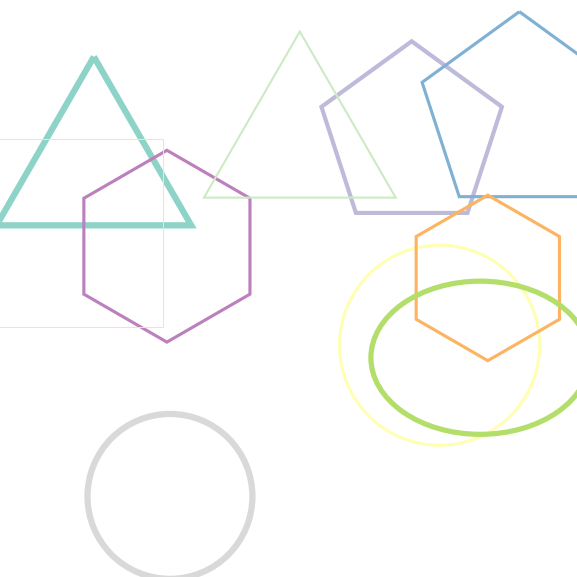[{"shape": "triangle", "thickness": 3, "radius": 0.97, "center": [0.163, 0.706]}, {"shape": "circle", "thickness": 1.5, "radius": 0.87, "center": [0.761, 0.401]}, {"shape": "pentagon", "thickness": 2, "radius": 0.82, "center": [0.713, 0.763]}, {"shape": "pentagon", "thickness": 1.5, "radius": 0.89, "center": [0.899, 0.802]}, {"shape": "hexagon", "thickness": 1.5, "radius": 0.72, "center": [0.845, 0.518]}, {"shape": "oval", "thickness": 2.5, "radius": 0.95, "center": [0.832, 0.38]}, {"shape": "circle", "thickness": 3, "radius": 0.71, "center": [0.294, 0.14]}, {"shape": "hexagon", "thickness": 1.5, "radius": 0.83, "center": [0.289, 0.573]}, {"shape": "triangle", "thickness": 1, "radius": 0.96, "center": [0.519, 0.753]}, {"shape": "square", "thickness": 0.5, "radius": 0.81, "center": [0.12, 0.595]}]